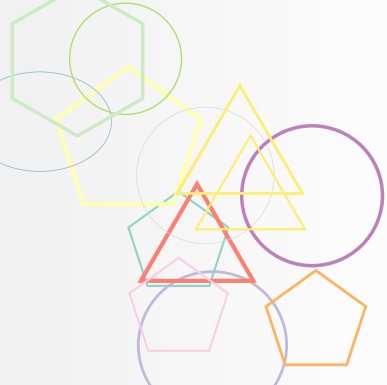[{"shape": "pentagon", "thickness": 1.5, "radius": 0.68, "center": [0.46, 0.367]}, {"shape": "pentagon", "thickness": 3, "radius": 0.98, "center": [0.331, 0.629]}, {"shape": "circle", "thickness": 2, "radius": 0.96, "center": [0.548, 0.103]}, {"shape": "triangle", "thickness": 3, "radius": 0.84, "center": [0.509, 0.354]}, {"shape": "oval", "thickness": 0.5, "radius": 0.92, "center": [0.103, 0.684]}, {"shape": "pentagon", "thickness": 2, "radius": 0.68, "center": [0.815, 0.162]}, {"shape": "circle", "thickness": 1, "radius": 0.72, "center": [0.324, 0.847]}, {"shape": "pentagon", "thickness": 1.5, "radius": 0.67, "center": [0.461, 0.197]}, {"shape": "circle", "thickness": 0.5, "radius": 0.89, "center": [0.53, 0.544]}, {"shape": "circle", "thickness": 2.5, "radius": 0.91, "center": [0.805, 0.492]}, {"shape": "hexagon", "thickness": 2.5, "radius": 0.97, "center": [0.2, 0.841]}, {"shape": "triangle", "thickness": 2, "radius": 0.93, "center": [0.619, 0.591]}, {"shape": "triangle", "thickness": 1.5, "radius": 0.81, "center": [0.646, 0.486]}]